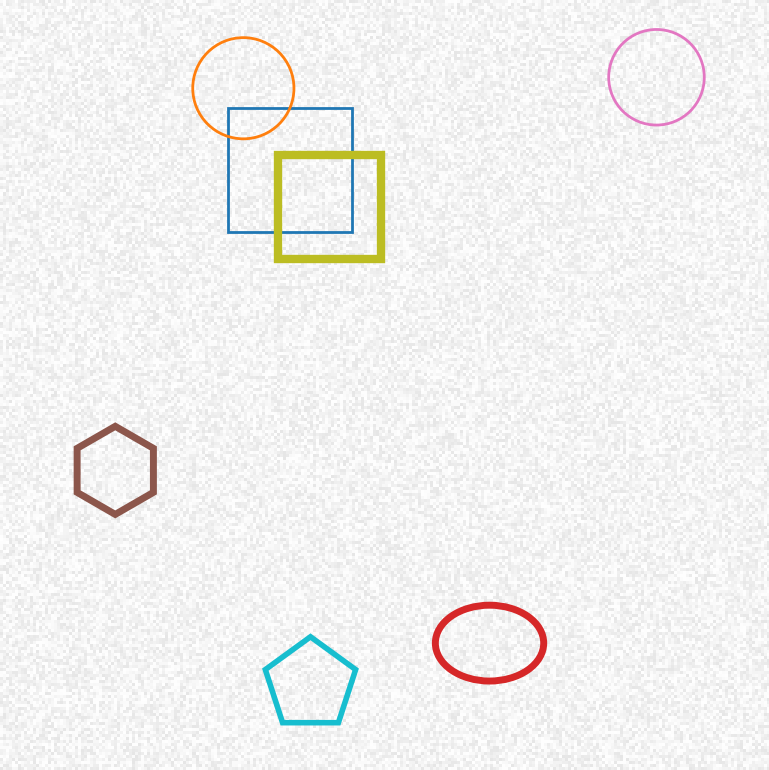[{"shape": "square", "thickness": 1, "radius": 0.4, "center": [0.377, 0.779]}, {"shape": "circle", "thickness": 1, "radius": 0.33, "center": [0.316, 0.885]}, {"shape": "oval", "thickness": 2.5, "radius": 0.35, "center": [0.636, 0.165]}, {"shape": "hexagon", "thickness": 2.5, "radius": 0.29, "center": [0.15, 0.389]}, {"shape": "circle", "thickness": 1, "radius": 0.31, "center": [0.853, 0.9]}, {"shape": "square", "thickness": 3, "radius": 0.34, "center": [0.428, 0.731]}, {"shape": "pentagon", "thickness": 2, "radius": 0.31, "center": [0.403, 0.111]}]